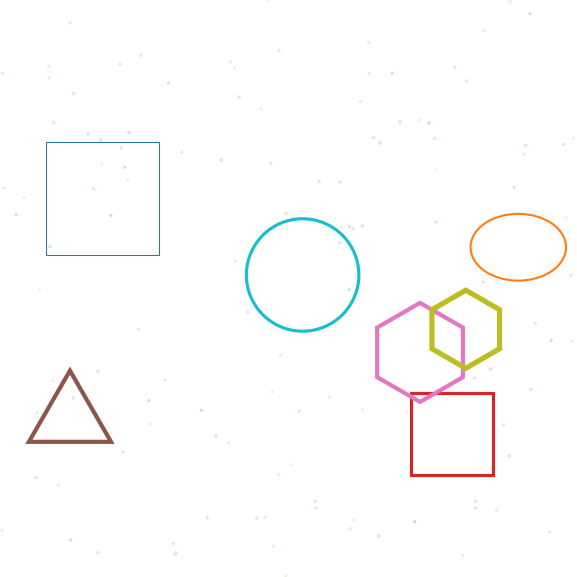[{"shape": "square", "thickness": 0.5, "radius": 0.49, "center": [0.177, 0.655]}, {"shape": "oval", "thickness": 1, "radius": 0.41, "center": [0.897, 0.571]}, {"shape": "square", "thickness": 1.5, "radius": 0.35, "center": [0.782, 0.248]}, {"shape": "triangle", "thickness": 2, "radius": 0.41, "center": [0.121, 0.275]}, {"shape": "hexagon", "thickness": 2, "radius": 0.43, "center": [0.727, 0.389]}, {"shape": "hexagon", "thickness": 2.5, "radius": 0.34, "center": [0.807, 0.429]}, {"shape": "circle", "thickness": 1.5, "radius": 0.49, "center": [0.524, 0.523]}]